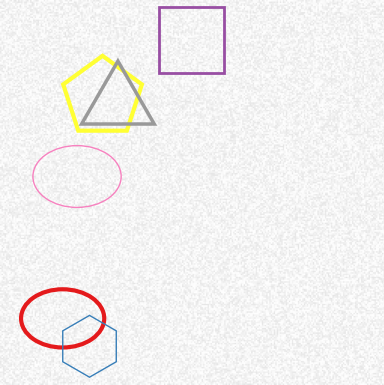[{"shape": "oval", "thickness": 3, "radius": 0.54, "center": [0.163, 0.173]}, {"shape": "hexagon", "thickness": 1, "radius": 0.4, "center": [0.232, 0.101]}, {"shape": "square", "thickness": 2, "radius": 0.42, "center": [0.497, 0.896]}, {"shape": "pentagon", "thickness": 3, "radius": 0.54, "center": [0.266, 0.748]}, {"shape": "oval", "thickness": 1, "radius": 0.57, "center": [0.2, 0.542]}, {"shape": "triangle", "thickness": 2.5, "radius": 0.54, "center": [0.306, 0.732]}]